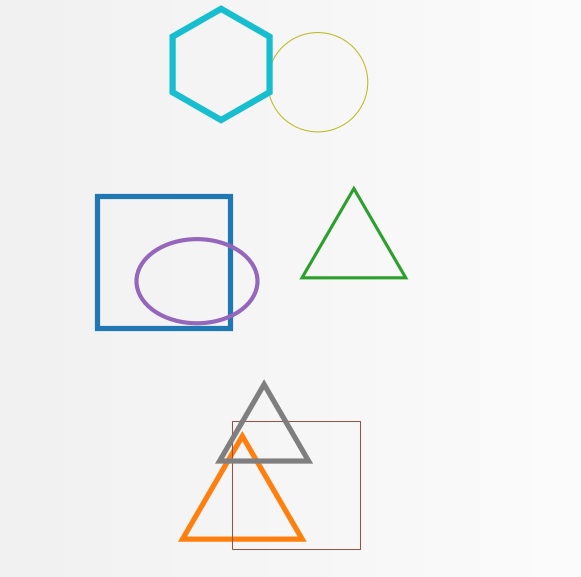[{"shape": "square", "thickness": 2.5, "radius": 0.57, "center": [0.281, 0.545]}, {"shape": "triangle", "thickness": 2.5, "radius": 0.59, "center": [0.417, 0.125]}, {"shape": "triangle", "thickness": 1.5, "radius": 0.52, "center": [0.609, 0.57]}, {"shape": "oval", "thickness": 2, "radius": 0.52, "center": [0.339, 0.512]}, {"shape": "square", "thickness": 0.5, "radius": 0.55, "center": [0.509, 0.159]}, {"shape": "triangle", "thickness": 2.5, "radius": 0.44, "center": [0.454, 0.245]}, {"shape": "circle", "thickness": 0.5, "radius": 0.43, "center": [0.547, 0.857]}, {"shape": "hexagon", "thickness": 3, "radius": 0.48, "center": [0.38, 0.888]}]